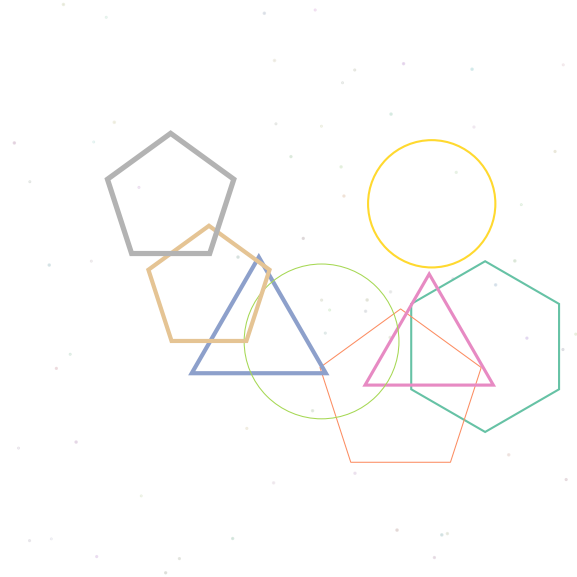[{"shape": "hexagon", "thickness": 1, "radius": 0.74, "center": [0.84, 0.399]}, {"shape": "pentagon", "thickness": 0.5, "radius": 0.73, "center": [0.694, 0.317]}, {"shape": "triangle", "thickness": 2, "radius": 0.67, "center": [0.448, 0.42]}, {"shape": "triangle", "thickness": 1.5, "radius": 0.64, "center": [0.743, 0.396]}, {"shape": "circle", "thickness": 0.5, "radius": 0.67, "center": [0.557, 0.408]}, {"shape": "circle", "thickness": 1, "radius": 0.55, "center": [0.748, 0.646]}, {"shape": "pentagon", "thickness": 2, "radius": 0.55, "center": [0.362, 0.498]}, {"shape": "pentagon", "thickness": 2.5, "radius": 0.58, "center": [0.295, 0.653]}]